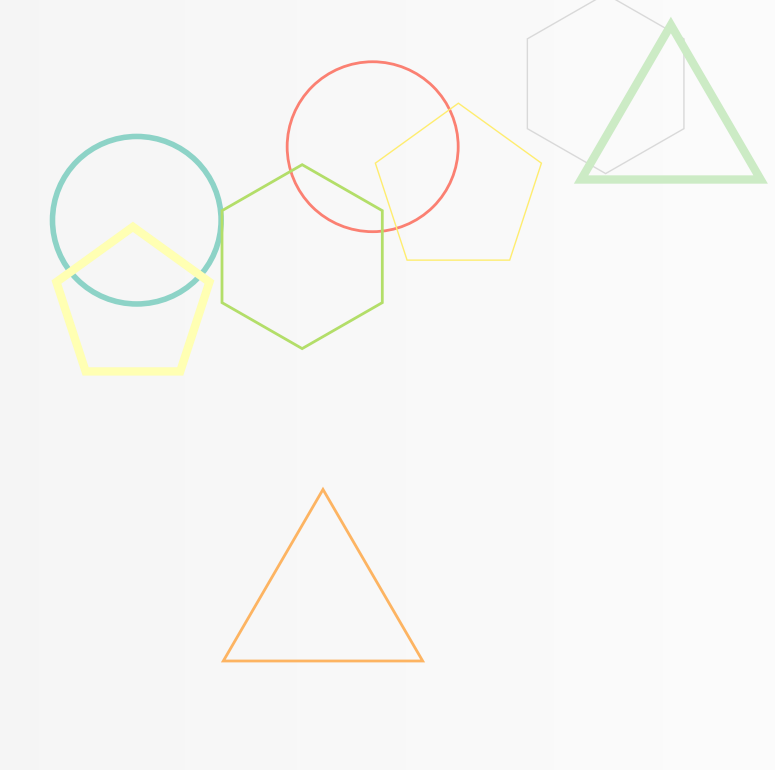[{"shape": "circle", "thickness": 2, "radius": 0.54, "center": [0.177, 0.714]}, {"shape": "pentagon", "thickness": 3, "radius": 0.52, "center": [0.172, 0.602]}, {"shape": "circle", "thickness": 1, "radius": 0.55, "center": [0.481, 0.809]}, {"shape": "triangle", "thickness": 1, "radius": 0.74, "center": [0.417, 0.216]}, {"shape": "hexagon", "thickness": 1, "radius": 0.6, "center": [0.39, 0.667]}, {"shape": "hexagon", "thickness": 0.5, "radius": 0.58, "center": [0.781, 0.891]}, {"shape": "triangle", "thickness": 3, "radius": 0.67, "center": [0.866, 0.834]}, {"shape": "pentagon", "thickness": 0.5, "radius": 0.56, "center": [0.591, 0.753]}]